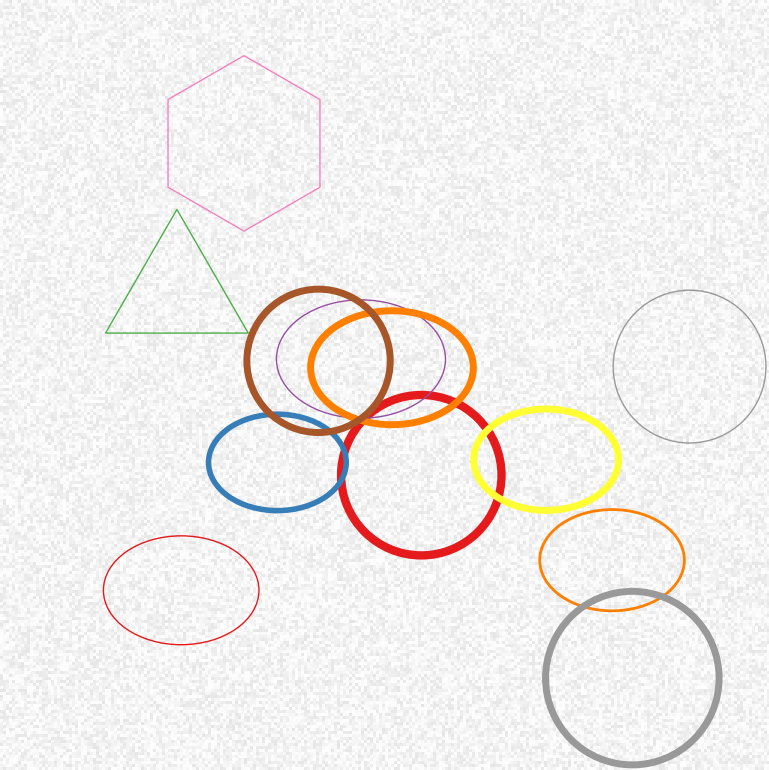[{"shape": "circle", "thickness": 3, "radius": 0.52, "center": [0.547, 0.383]}, {"shape": "oval", "thickness": 0.5, "radius": 0.51, "center": [0.235, 0.233]}, {"shape": "oval", "thickness": 2, "radius": 0.45, "center": [0.36, 0.399]}, {"shape": "triangle", "thickness": 0.5, "radius": 0.54, "center": [0.23, 0.621]}, {"shape": "oval", "thickness": 0.5, "radius": 0.55, "center": [0.469, 0.534]}, {"shape": "oval", "thickness": 2.5, "radius": 0.53, "center": [0.509, 0.522]}, {"shape": "oval", "thickness": 1, "radius": 0.47, "center": [0.795, 0.272]}, {"shape": "oval", "thickness": 2.5, "radius": 0.47, "center": [0.709, 0.403]}, {"shape": "circle", "thickness": 2.5, "radius": 0.47, "center": [0.414, 0.531]}, {"shape": "hexagon", "thickness": 0.5, "radius": 0.57, "center": [0.317, 0.814]}, {"shape": "circle", "thickness": 2.5, "radius": 0.56, "center": [0.821, 0.119]}, {"shape": "circle", "thickness": 0.5, "radius": 0.5, "center": [0.896, 0.524]}]